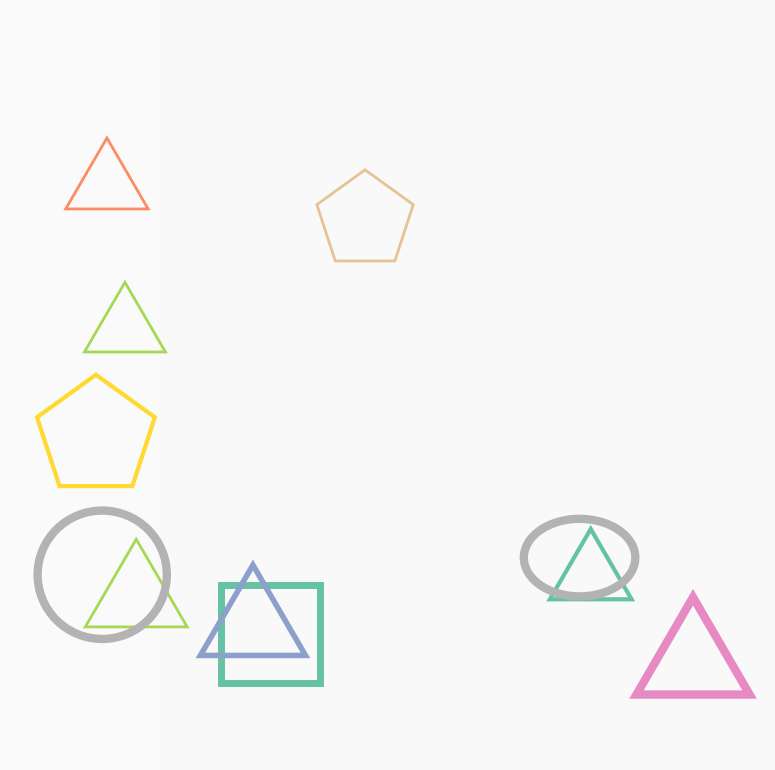[{"shape": "triangle", "thickness": 1.5, "radius": 0.3, "center": [0.762, 0.252]}, {"shape": "square", "thickness": 2.5, "radius": 0.32, "center": [0.349, 0.176]}, {"shape": "triangle", "thickness": 1, "radius": 0.31, "center": [0.138, 0.759]}, {"shape": "triangle", "thickness": 2, "radius": 0.39, "center": [0.326, 0.188]}, {"shape": "triangle", "thickness": 3, "radius": 0.42, "center": [0.894, 0.14]}, {"shape": "triangle", "thickness": 1, "radius": 0.3, "center": [0.161, 0.573]}, {"shape": "triangle", "thickness": 1, "radius": 0.38, "center": [0.176, 0.224]}, {"shape": "pentagon", "thickness": 1.5, "radius": 0.4, "center": [0.124, 0.433]}, {"shape": "pentagon", "thickness": 1, "radius": 0.33, "center": [0.471, 0.714]}, {"shape": "oval", "thickness": 3, "radius": 0.36, "center": [0.748, 0.276]}, {"shape": "circle", "thickness": 3, "radius": 0.42, "center": [0.132, 0.254]}]